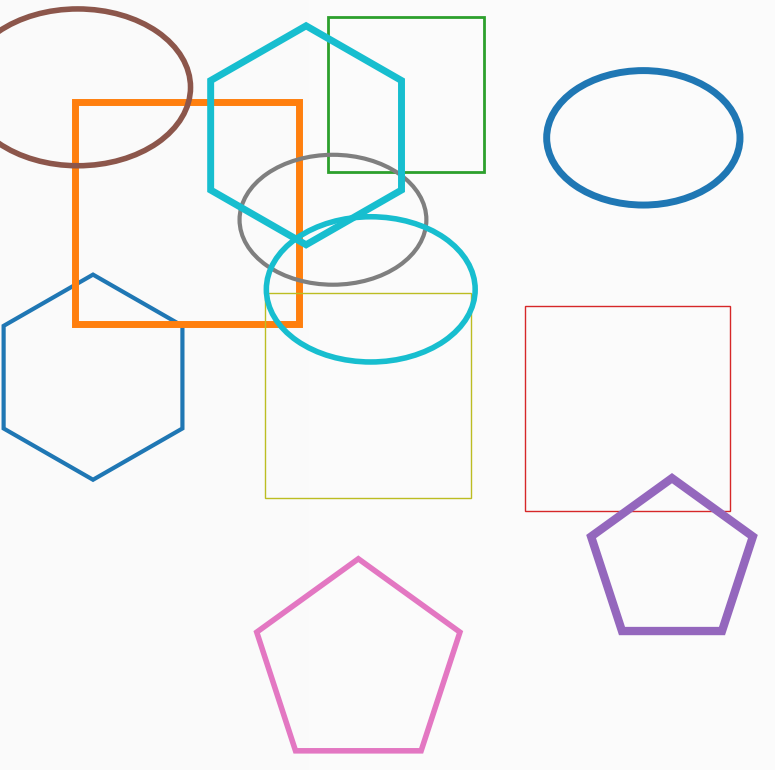[{"shape": "hexagon", "thickness": 1.5, "radius": 0.67, "center": [0.12, 0.51]}, {"shape": "oval", "thickness": 2.5, "radius": 0.62, "center": [0.83, 0.821]}, {"shape": "square", "thickness": 2.5, "radius": 0.72, "center": [0.241, 0.723]}, {"shape": "square", "thickness": 1, "radius": 0.5, "center": [0.524, 0.877]}, {"shape": "square", "thickness": 0.5, "radius": 0.66, "center": [0.81, 0.469]}, {"shape": "pentagon", "thickness": 3, "radius": 0.55, "center": [0.867, 0.269]}, {"shape": "oval", "thickness": 2, "radius": 0.73, "center": [0.1, 0.887]}, {"shape": "pentagon", "thickness": 2, "radius": 0.69, "center": [0.462, 0.136]}, {"shape": "oval", "thickness": 1.5, "radius": 0.6, "center": [0.43, 0.715]}, {"shape": "square", "thickness": 0.5, "radius": 0.66, "center": [0.475, 0.486]}, {"shape": "hexagon", "thickness": 2.5, "radius": 0.71, "center": [0.395, 0.824]}, {"shape": "oval", "thickness": 2, "radius": 0.67, "center": [0.478, 0.624]}]